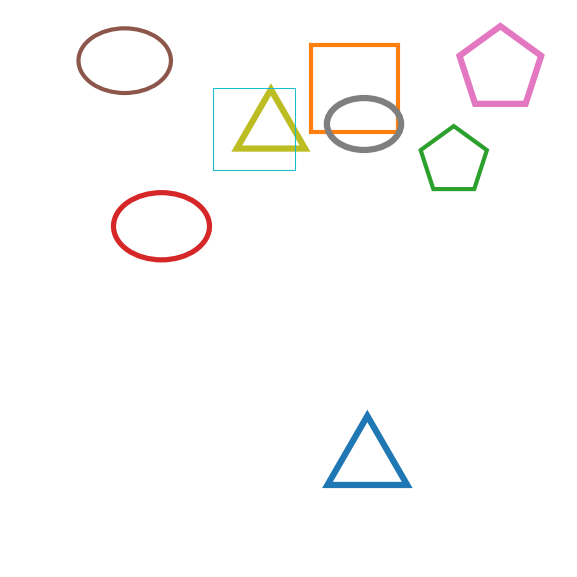[{"shape": "triangle", "thickness": 3, "radius": 0.4, "center": [0.636, 0.199]}, {"shape": "square", "thickness": 2, "radius": 0.38, "center": [0.614, 0.846]}, {"shape": "pentagon", "thickness": 2, "radius": 0.3, "center": [0.786, 0.721]}, {"shape": "oval", "thickness": 2.5, "radius": 0.42, "center": [0.28, 0.607]}, {"shape": "oval", "thickness": 2, "radius": 0.4, "center": [0.216, 0.894]}, {"shape": "pentagon", "thickness": 3, "radius": 0.37, "center": [0.866, 0.88]}, {"shape": "oval", "thickness": 3, "radius": 0.32, "center": [0.63, 0.784]}, {"shape": "triangle", "thickness": 3, "radius": 0.34, "center": [0.469, 0.776]}, {"shape": "square", "thickness": 0.5, "radius": 0.36, "center": [0.439, 0.776]}]